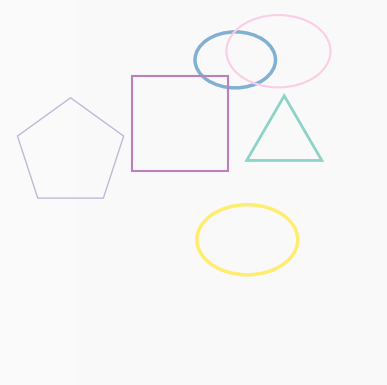[{"shape": "triangle", "thickness": 2, "radius": 0.56, "center": [0.734, 0.639]}, {"shape": "pentagon", "thickness": 1, "radius": 0.72, "center": [0.182, 0.602]}, {"shape": "oval", "thickness": 2.5, "radius": 0.52, "center": [0.607, 0.844]}, {"shape": "oval", "thickness": 1.5, "radius": 0.67, "center": [0.719, 0.867]}, {"shape": "square", "thickness": 1.5, "radius": 0.62, "center": [0.464, 0.679]}, {"shape": "oval", "thickness": 2.5, "radius": 0.65, "center": [0.638, 0.377]}]